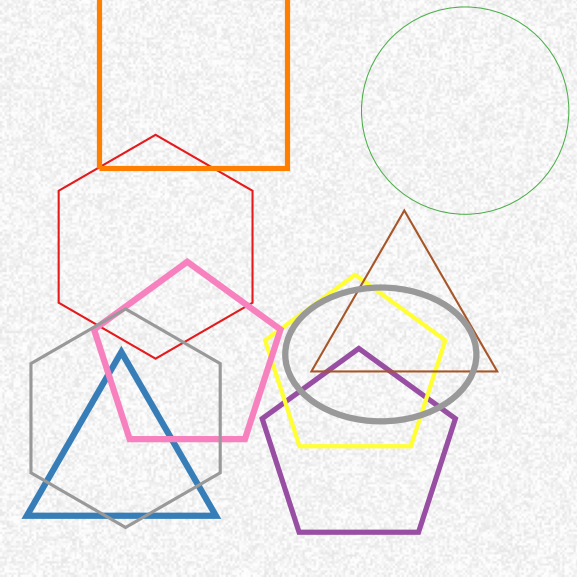[{"shape": "hexagon", "thickness": 1, "radius": 0.97, "center": [0.269, 0.572]}, {"shape": "triangle", "thickness": 3, "radius": 0.94, "center": [0.21, 0.201]}, {"shape": "circle", "thickness": 0.5, "radius": 0.9, "center": [0.805, 0.808]}, {"shape": "pentagon", "thickness": 2.5, "radius": 0.88, "center": [0.621, 0.22]}, {"shape": "square", "thickness": 2.5, "radius": 0.82, "center": [0.334, 0.871]}, {"shape": "pentagon", "thickness": 2, "radius": 0.82, "center": [0.615, 0.359]}, {"shape": "triangle", "thickness": 1, "radius": 0.93, "center": [0.7, 0.449]}, {"shape": "pentagon", "thickness": 3, "radius": 0.85, "center": [0.324, 0.376]}, {"shape": "oval", "thickness": 3, "radius": 0.83, "center": [0.659, 0.385]}, {"shape": "hexagon", "thickness": 1.5, "radius": 0.95, "center": [0.217, 0.275]}]